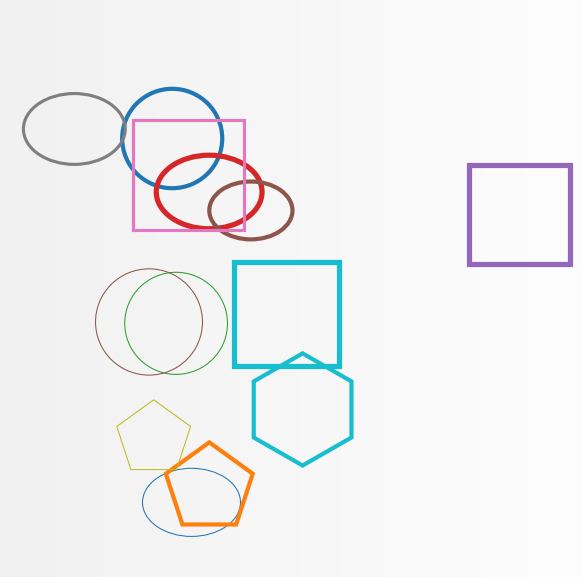[{"shape": "oval", "thickness": 0.5, "radius": 0.42, "center": [0.329, 0.129]}, {"shape": "circle", "thickness": 2, "radius": 0.43, "center": [0.296, 0.759]}, {"shape": "pentagon", "thickness": 2, "radius": 0.39, "center": [0.36, 0.155]}, {"shape": "circle", "thickness": 0.5, "radius": 0.44, "center": [0.303, 0.439]}, {"shape": "oval", "thickness": 2.5, "radius": 0.46, "center": [0.36, 0.667]}, {"shape": "square", "thickness": 2.5, "radius": 0.43, "center": [0.894, 0.628]}, {"shape": "circle", "thickness": 0.5, "radius": 0.46, "center": [0.256, 0.442]}, {"shape": "oval", "thickness": 2, "radius": 0.36, "center": [0.432, 0.635]}, {"shape": "square", "thickness": 1.5, "radius": 0.48, "center": [0.324, 0.696]}, {"shape": "oval", "thickness": 1.5, "radius": 0.44, "center": [0.128, 0.776]}, {"shape": "pentagon", "thickness": 0.5, "radius": 0.33, "center": [0.264, 0.24]}, {"shape": "square", "thickness": 2.5, "radius": 0.45, "center": [0.493, 0.456]}, {"shape": "hexagon", "thickness": 2, "radius": 0.49, "center": [0.521, 0.29]}]